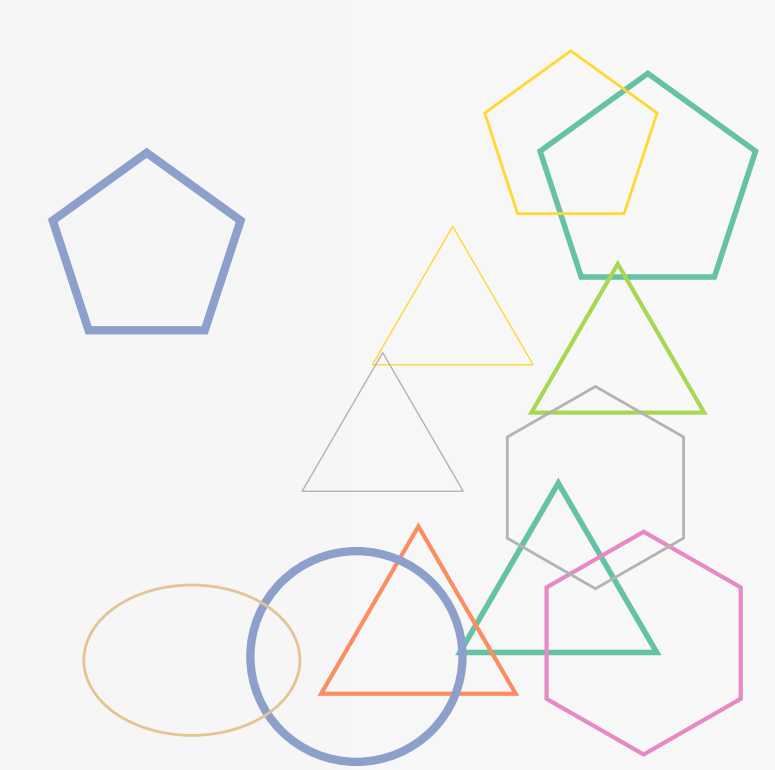[{"shape": "pentagon", "thickness": 2, "radius": 0.73, "center": [0.836, 0.758]}, {"shape": "triangle", "thickness": 2, "radius": 0.73, "center": [0.72, 0.226]}, {"shape": "triangle", "thickness": 1.5, "radius": 0.72, "center": [0.54, 0.172]}, {"shape": "pentagon", "thickness": 3, "radius": 0.64, "center": [0.189, 0.674]}, {"shape": "circle", "thickness": 3, "radius": 0.68, "center": [0.46, 0.147]}, {"shape": "hexagon", "thickness": 1.5, "radius": 0.72, "center": [0.831, 0.165]}, {"shape": "triangle", "thickness": 1.5, "radius": 0.64, "center": [0.797, 0.528]}, {"shape": "triangle", "thickness": 0.5, "radius": 0.6, "center": [0.584, 0.586]}, {"shape": "pentagon", "thickness": 1, "radius": 0.58, "center": [0.737, 0.817]}, {"shape": "oval", "thickness": 1, "radius": 0.7, "center": [0.248, 0.143]}, {"shape": "hexagon", "thickness": 1, "radius": 0.66, "center": [0.768, 0.367]}, {"shape": "triangle", "thickness": 0.5, "radius": 0.6, "center": [0.494, 0.422]}]